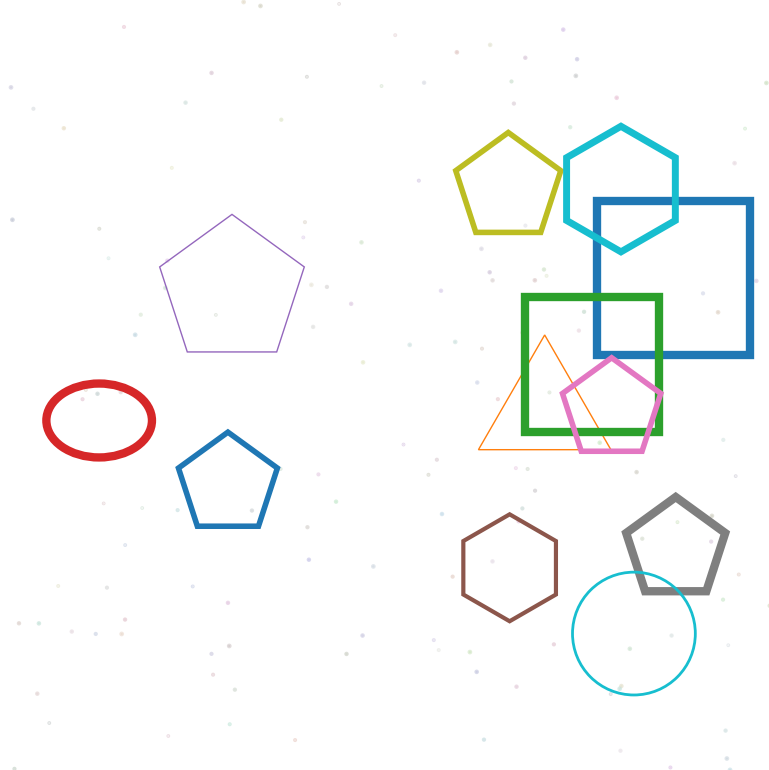[{"shape": "square", "thickness": 3, "radius": 0.5, "center": [0.875, 0.639]}, {"shape": "pentagon", "thickness": 2, "radius": 0.34, "center": [0.296, 0.371]}, {"shape": "triangle", "thickness": 0.5, "radius": 0.5, "center": [0.707, 0.466]}, {"shape": "square", "thickness": 3, "radius": 0.44, "center": [0.769, 0.526]}, {"shape": "oval", "thickness": 3, "radius": 0.34, "center": [0.129, 0.454]}, {"shape": "pentagon", "thickness": 0.5, "radius": 0.49, "center": [0.301, 0.623]}, {"shape": "hexagon", "thickness": 1.5, "radius": 0.35, "center": [0.662, 0.263]}, {"shape": "pentagon", "thickness": 2, "radius": 0.34, "center": [0.794, 0.468]}, {"shape": "pentagon", "thickness": 3, "radius": 0.34, "center": [0.878, 0.287]}, {"shape": "pentagon", "thickness": 2, "radius": 0.36, "center": [0.66, 0.756]}, {"shape": "hexagon", "thickness": 2.5, "radius": 0.41, "center": [0.806, 0.754]}, {"shape": "circle", "thickness": 1, "radius": 0.4, "center": [0.823, 0.177]}]